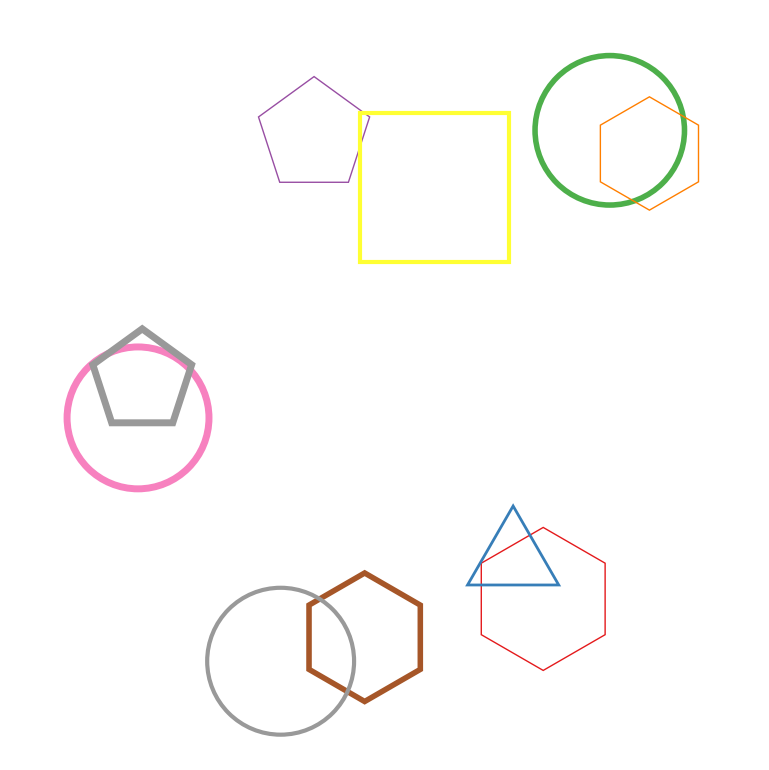[{"shape": "hexagon", "thickness": 0.5, "radius": 0.46, "center": [0.705, 0.222]}, {"shape": "triangle", "thickness": 1, "radius": 0.34, "center": [0.666, 0.274]}, {"shape": "circle", "thickness": 2, "radius": 0.49, "center": [0.792, 0.831]}, {"shape": "pentagon", "thickness": 0.5, "radius": 0.38, "center": [0.408, 0.825]}, {"shape": "hexagon", "thickness": 0.5, "radius": 0.37, "center": [0.843, 0.801]}, {"shape": "square", "thickness": 1.5, "radius": 0.48, "center": [0.564, 0.757]}, {"shape": "hexagon", "thickness": 2, "radius": 0.42, "center": [0.474, 0.172]}, {"shape": "circle", "thickness": 2.5, "radius": 0.46, "center": [0.179, 0.457]}, {"shape": "pentagon", "thickness": 2.5, "radius": 0.34, "center": [0.185, 0.505]}, {"shape": "circle", "thickness": 1.5, "radius": 0.48, "center": [0.364, 0.141]}]